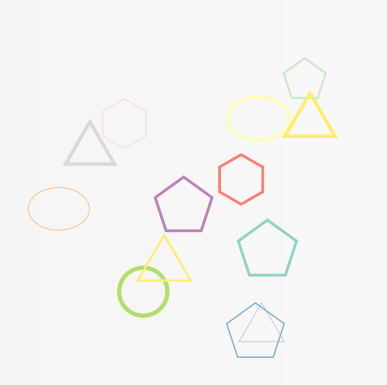[{"shape": "pentagon", "thickness": 2, "radius": 0.4, "center": [0.69, 0.349]}, {"shape": "oval", "thickness": 2, "radius": 0.4, "center": [0.667, 0.692]}, {"shape": "triangle", "thickness": 0.5, "radius": 0.34, "center": [0.675, 0.146]}, {"shape": "hexagon", "thickness": 2, "radius": 0.32, "center": [0.622, 0.534]}, {"shape": "pentagon", "thickness": 1, "radius": 0.39, "center": [0.659, 0.135]}, {"shape": "oval", "thickness": 0.5, "radius": 0.39, "center": [0.152, 0.457]}, {"shape": "circle", "thickness": 3, "radius": 0.31, "center": [0.37, 0.242]}, {"shape": "hexagon", "thickness": 0.5, "radius": 0.32, "center": [0.321, 0.679]}, {"shape": "triangle", "thickness": 2.5, "radius": 0.37, "center": [0.232, 0.61]}, {"shape": "pentagon", "thickness": 2, "radius": 0.39, "center": [0.474, 0.463]}, {"shape": "pentagon", "thickness": 1.5, "radius": 0.29, "center": [0.786, 0.792]}, {"shape": "triangle", "thickness": 1.5, "radius": 0.39, "center": [0.424, 0.311]}, {"shape": "triangle", "thickness": 2.5, "radius": 0.37, "center": [0.8, 0.683]}]